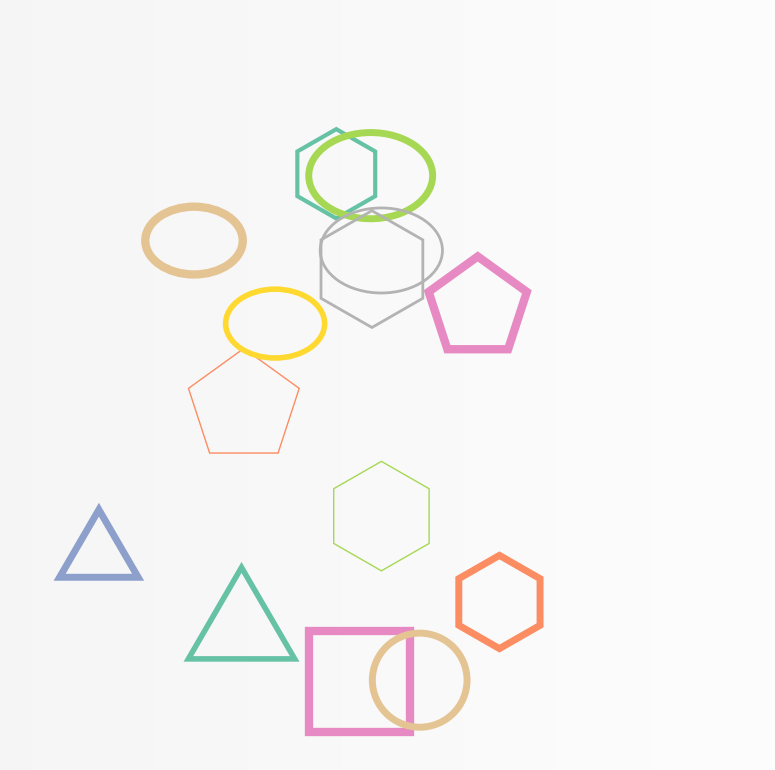[{"shape": "hexagon", "thickness": 1.5, "radius": 0.29, "center": [0.434, 0.774]}, {"shape": "triangle", "thickness": 2, "radius": 0.4, "center": [0.312, 0.184]}, {"shape": "hexagon", "thickness": 2.5, "radius": 0.3, "center": [0.644, 0.218]}, {"shape": "pentagon", "thickness": 0.5, "radius": 0.38, "center": [0.315, 0.472]}, {"shape": "triangle", "thickness": 2.5, "radius": 0.29, "center": [0.128, 0.28]}, {"shape": "square", "thickness": 3, "radius": 0.33, "center": [0.464, 0.115]}, {"shape": "pentagon", "thickness": 3, "radius": 0.33, "center": [0.616, 0.6]}, {"shape": "hexagon", "thickness": 0.5, "radius": 0.36, "center": [0.492, 0.33]}, {"shape": "oval", "thickness": 2.5, "radius": 0.4, "center": [0.478, 0.772]}, {"shape": "oval", "thickness": 2, "radius": 0.32, "center": [0.355, 0.58]}, {"shape": "circle", "thickness": 2.5, "radius": 0.31, "center": [0.542, 0.117]}, {"shape": "oval", "thickness": 3, "radius": 0.31, "center": [0.25, 0.688]}, {"shape": "oval", "thickness": 1, "radius": 0.39, "center": [0.492, 0.675]}, {"shape": "hexagon", "thickness": 1, "radius": 0.38, "center": [0.48, 0.651]}]